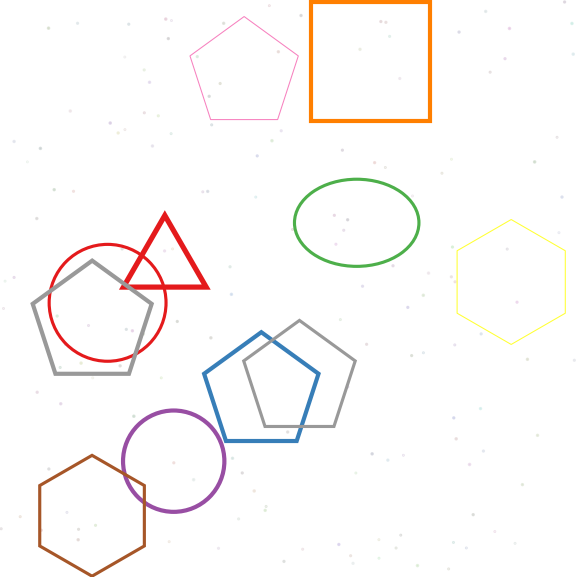[{"shape": "triangle", "thickness": 2.5, "radius": 0.41, "center": [0.285, 0.543]}, {"shape": "circle", "thickness": 1.5, "radius": 0.51, "center": [0.186, 0.475]}, {"shape": "pentagon", "thickness": 2, "radius": 0.52, "center": [0.452, 0.32]}, {"shape": "oval", "thickness": 1.5, "radius": 0.54, "center": [0.618, 0.613]}, {"shape": "circle", "thickness": 2, "radius": 0.44, "center": [0.301, 0.201]}, {"shape": "square", "thickness": 2, "radius": 0.51, "center": [0.642, 0.893]}, {"shape": "hexagon", "thickness": 0.5, "radius": 0.54, "center": [0.885, 0.511]}, {"shape": "hexagon", "thickness": 1.5, "radius": 0.52, "center": [0.159, 0.106]}, {"shape": "pentagon", "thickness": 0.5, "radius": 0.49, "center": [0.423, 0.872]}, {"shape": "pentagon", "thickness": 1.5, "radius": 0.51, "center": [0.519, 0.343]}, {"shape": "pentagon", "thickness": 2, "radius": 0.54, "center": [0.16, 0.44]}]